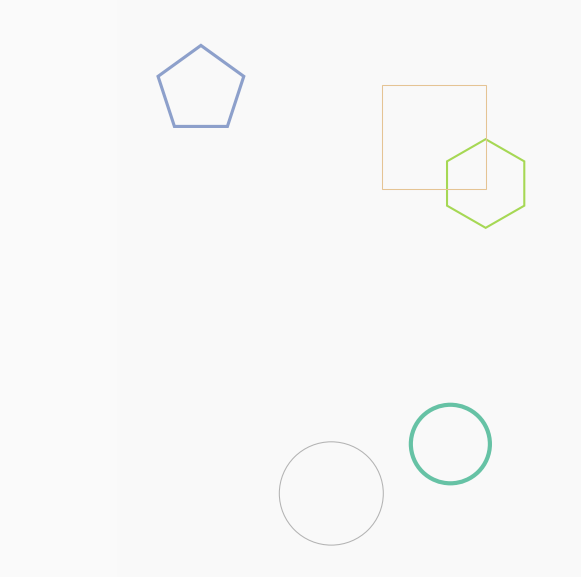[{"shape": "circle", "thickness": 2, "radius": 0.34, "center": [0.775, 0.23]}, {"shape": "pentagon", "thickness": 1.5, "radius": 0.39, "center": [0.346, 0.843]}, {"shape": "hexagon", "thickness": 1, "radius": 0.38, "center": [0.836, 0.681]}, {"shape": "square", "thickness": 0.5, "radius": 0.45, "center": [0.747, 0.763]}, {"shape": "circle", "thickness": 0.5, "radius": 0.45, "center": [0.57, 0.145]}]